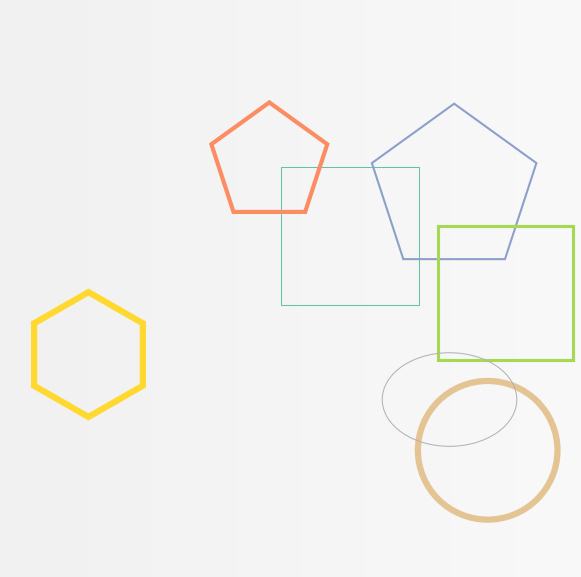[{"shape": "square", "thickness": 0.5, "radius": 0.6, "center": [0.602, 0.59]}, {"shape": "pentagon", "thickness": 2, "radius": 0.52, "center": [0.463, 0.717]}, {"shape": "pentagon", "thickness": 1, "radius": 0.74, "center": [0.781, 0.671]}, {"shape": "square", "thickness": 1.5, "radius": 0.58, "center": [0.87, 0.491]}, {"shape": "hexagon", "thickness": 3, "radius": 0.54, "center": [0.152, 0.385]}, {"shape": "circle", "thickness": 3, "radius": 0.6, "center": [0.839, 0.219]}, {"shape": "oval", "thickness": 0.5, "radius": 0.58, "center": [0.773, 0.307]}]